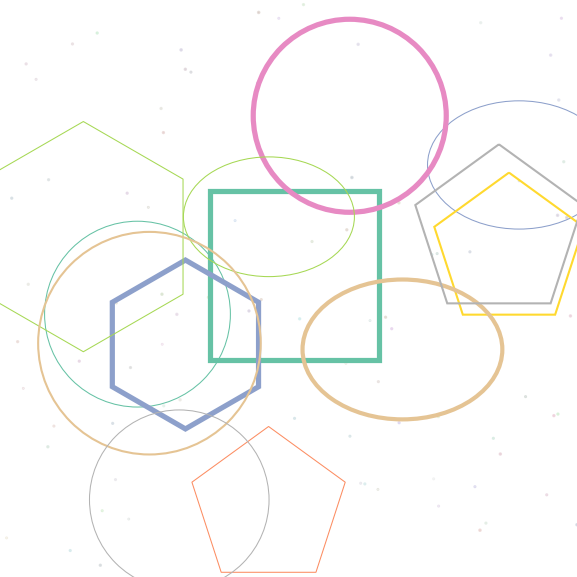[{"shape": "circle", "thickness": 0.5, "radius": 0.8, "center": [0.238, 0.455]}, {"shape": "square", "thickness": 2.5, "radius": 0.73, "center": [0.51, 0.522]}, {"shape": "pentagon", "thickness": 0.5, "radius": 0.7, "center": [0.465, 0.121]}, {"shape": "oval", "thickness": 0.5, "radius": 0.79, "center": [0.899, 0.714]}, {"shape": "hexagon", "thickness": 2.5, "radius": 0.73, "center": [0.321, 0.403]}, {"shape": "circle", "thickness": 2.5, "radius": 0.84, "center": [0.606, 0.799]}, {"shape": "hexagon", "thickness": 0.5, "radius": 1.0, "center": [0.144, 0.589]}, {"shape": "oval", "thickness": 0.5, "radius": 0.74, "center": [0.466, 0.624]}, {"shape": "pentagon", "thickness": 1, "radius": 0.68, "center": [0.881, 0.564]}, {"shape": "oval", "thickness": 2, "radius": 0.86, "center": [0.697, 0.394]}, {"shape": "circle", "thickness": 1, "radius": 0.96, "center": [0.259, 0.405]}, {"shape": "circle", "thickness": 0.5, "radius": 0.78, "center": [0.31, 0.134]}, {"shape": "pentagon", "thickness": 1, "radius": 0.76, "center": [0.864, 0.597]}]